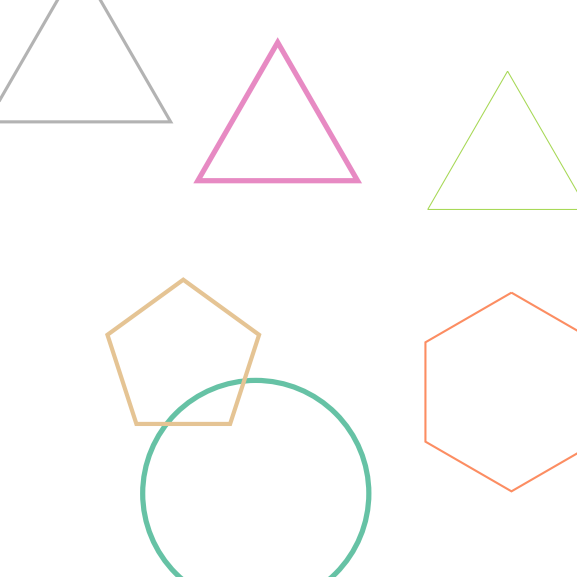[{"shape": "circle", "thickness": 2.5, "radius": 0.98, "center": [0.443, 0.145]}, {"shape": "hexagon", "thickness": 1, "radius": 0.86, "center": [0.886, 0.32]}, {"shape": "triangle", "thickness": 2.5, "radius": 0.8, "center": [0.481, 0.766]}, {"shape": "triangle", "thickness": 0.5, "radius": 0.8, "center": [0.879, 0.716]}, {"shape": "pentagon", "thickness": 2, "radius": 0.69, "center": [0.317, 0.377]}, {"shape": "triangle", "thickness": 1.5, "radius": 0.92, "center": [0.137, 0.88]}]